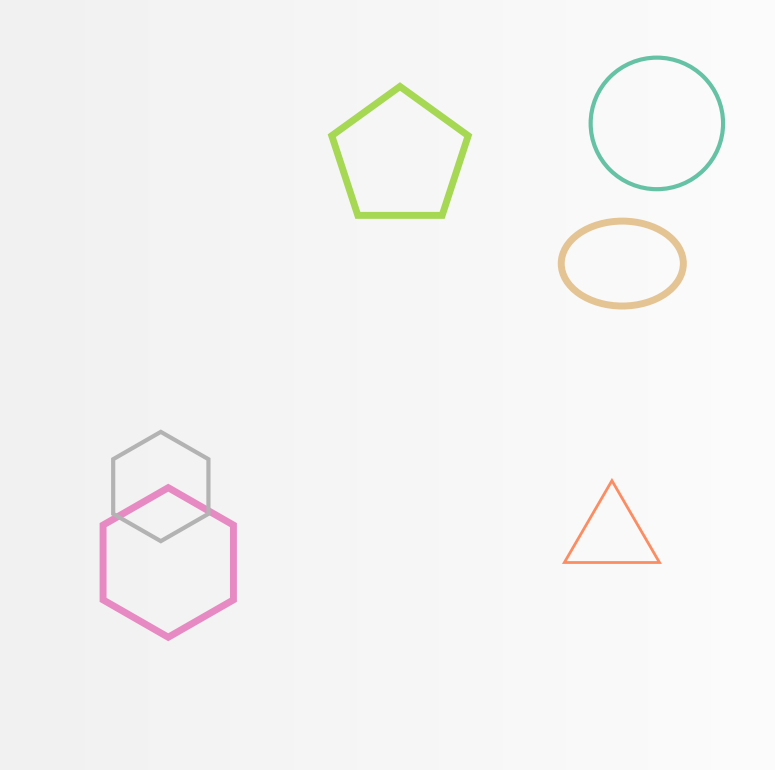[{"shape": "circle", "thickness": 1.5, "radius": 0.43, "center": [0.848, 0.84]}, {"shape": "triangle", "thickness": 1, "radius": 0.35, "center": [0.79, 0.305]}, {"shape": "hexagon", "thickness": 2.5, "radius": 0.49, "center": [0.217, 0.27]}, {"shape": "pentagon", "thickness": 2.5, "radius": 0.46, "center": [0.516, 0.795]}, {"shape": "oval", "thickness": 2.5, "radius": 0.39, "center": [0.803, 0.658]}, {"shape": "hexagon", "thickness": 1.5, "radius": 0.35, "center": [0.207, 0.368]}]